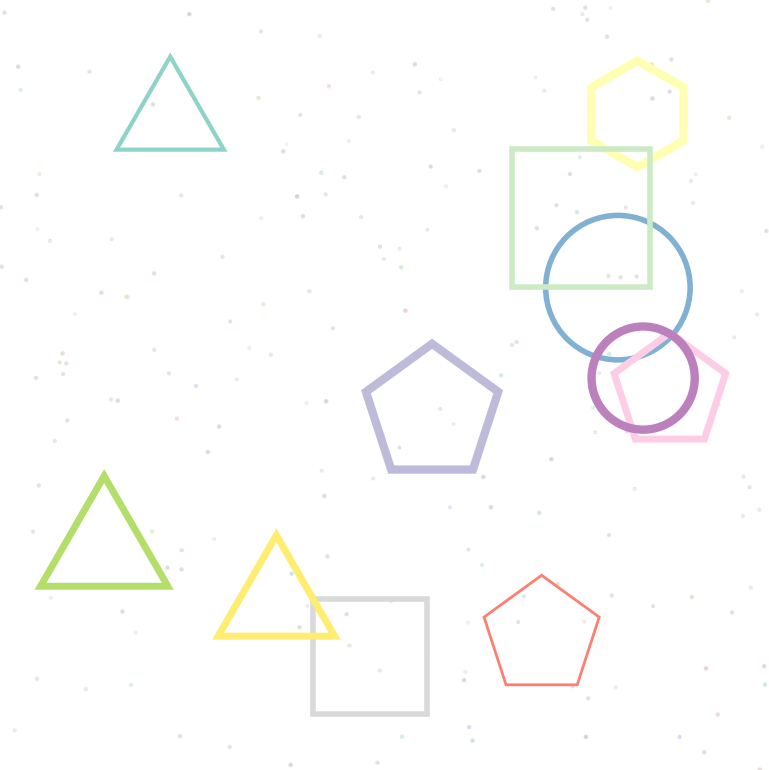[{"shape": "triangle", "thickness": 1.5, "radius": 0.4, "center": [0.221, 0.846]}, {"shape": "hexagon", "thickness": 3, "radius": 0.35, "center": [0.828, 0.852]}, {"shape": "pentagon", "thickness": 3, "radius": 0.45, "center": [0.561, 0.463]}, {"shape": "pentagon", "thickness": 1, "radius": 0.39, "center": [0.703, 0.174]}, {"shape": "circle", "thickness": 2, "radius": 0.47, "center": [0.802, 0.626]}, {"shape": "triangle", "thickness": 2.5, "radius": 0.48, "center": [0.135, 0.286]}, {"shape": "pentagon", "thickness": 2.5, "radius": 0.38, "center": [0.87, 0.491]}, {"shape": "square", "thickness": 2, "radius": 0.37, "center": [0.48, 0.147]}, {"shape": "circle", "thickness": 3, "radius": 0.33, "center": [0.835, 0.509]}, {"shape": "square", "thickness": 2, "radius": 0.45, "center": [0.754, 0.717]}, {"shape": "triangle", "thickness": 2.5, "radius": 0.44, "center": [0.359, 0.217]}]